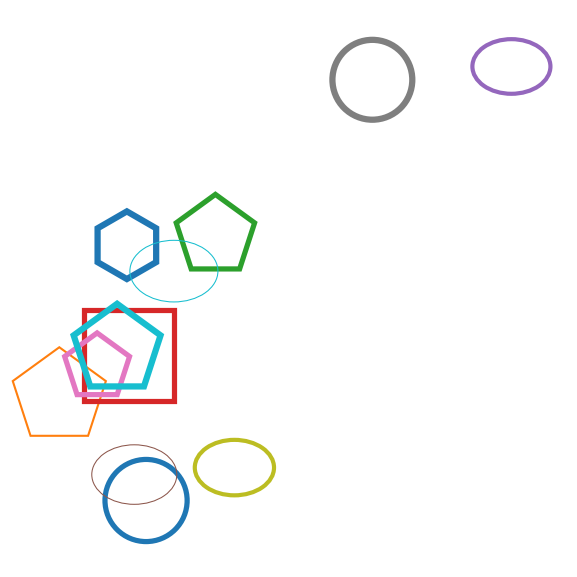[{"shape": "hexagon", "thickness": 3, "radius": 0.29, "center": [0.22, 0.575]}, {"shape": "circle", "thickness": 2.5, "radius": 0.36, "center": [0.253, 0.132]}, {"shape": "pentagon", "thickness": 1, "radius": 0.42, "center": [0.103, 0.313]}, {"shape": "pentagon", "thickness": 2.5, "radius": 0.36, "center": [0.373, 0.591]}, {"shape": "square", "thickness": 2.5, "radius": 0.39, "center": [0.223, 0.384]}, {"shape": "oval", "thickness": 2, "radius": 0.34, "center": [0.886, 0.884]}, {"shape": "oval", "thickness": 0.5, "radius": 0.37, "center": [0.233, 0.177]}, {"shape": "pentagon", "thickness": 2.5, "radius": 0.3, "center": [0.168, 0.364]}, {"shape": "circle", "thickness": 3, "radius": 0.35, "center": [0.645, 0.861]}, {"shape": "oval", "thickness": 2, "radius": 0.34, "center": [0.406, 0.189]}, {"shape": "pentagon", "thickness": 3, "radius": 0.4, "center": [0.203, 0.394]}, {"shape": "oval", "thickness": 0.5, "radius": 0.38, "center": [0.301, 0.53]}]